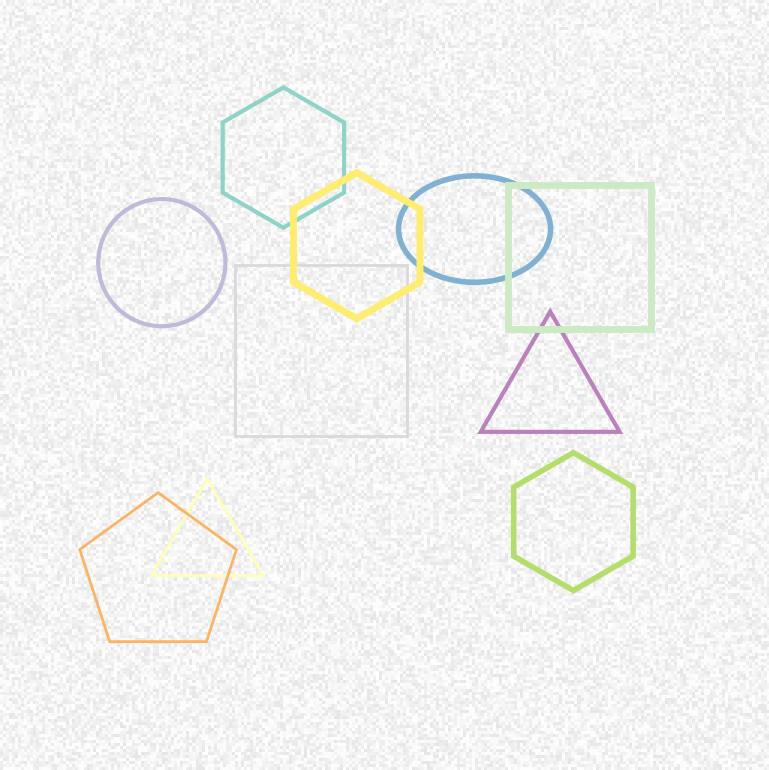[{"shape": "hexagon", "thickness": 1.5, "radius": 0.46, "center": [0.368, 0.795]}, {"shape": "triangle", "thickness": 1, "radius": 0.42, "center": [0.269, 0.294]}, {"shape": "circle", "thickness": 1.5, "radius": 0.41, "center": [0.21, 0.659]}, {"shape": "oval", "thickness": 2, "radius": 0.49, "center": [0.616, 0.703]}, {"shape": "pentagon", "thickness": 1, "radius": 0.53, "center": [0.205, 0.253]}, {"shape": "hexagon", "thickness": 2, "radius": 0.45, "center": [0.745, 0.323]}, {"shape": "square", "thickness": 1, "radius": 0.56, "center": [0.417, 0.545]}, {"shape": "triangle", "thickness": 1.5, "radius": 0.52, "center": [0.715, 0.491]}, {"shape": "square", "thickness": 2.5, "radius": 0.47, "center": [0.753, 0.666]}, {"shape": "hexagon", "thickness": 2.5, "radius": 0.47, "center": [0.463, 0.681]}]